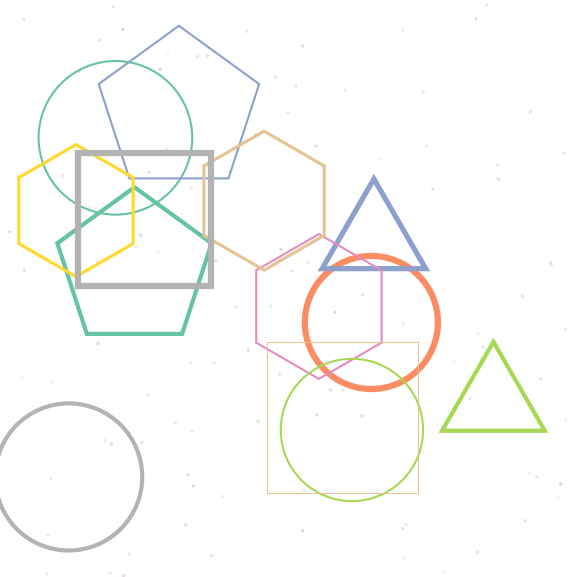[{"shape": "circle", "thickness": 1, "radius": 0.67, "center": [0.2, 0.76]}, {"shape": "pentagon", "thickness": 2, "radius": 0.7, "center": [0.233, 0.535]}, {"shape": "circle", "thickness": 3, "radius": 0.58, "center": [0.643, 0.441]}, {"shape": "triangle", "thickness": 2.5, "radius": 0.52, "center": [0.647, 0.586]}, {"shape": "pentagon", "thickness": 1, "radius": 0.73, "center": [0.31, 0.808]}, {"shape": "hexagon", "thickness": 1, "radius": 0.63, "center": [0.552, 0.468]}, {"shape": "circle", "thickness": 1, "radius": 0.62, "center": [0.609, 0.255]}, {"shape": "triangle", "thickness": 2, "radius": 0.51, "center": [0.854, 0.305]}, {"shape": "hexagon", "thickness": 1.5, "radius": 0.57, "center": [0.132, 0.634]}, {"shape": "hexagon", "thickness": 1.5, "radius": 0.6, "center": [0.457, 0.652]}, {"shape": "square", "thickness": 0.5, "radius": 0.65, "center": [0.593, 0.276]}, {"shape": "square", "thickness": 3, "radius": 0.58, "center": [0.25, 0.619]}, {"shape": "circle", "thickness": 2, "radius": 0.64, "center": [0.119, 0.173]}]